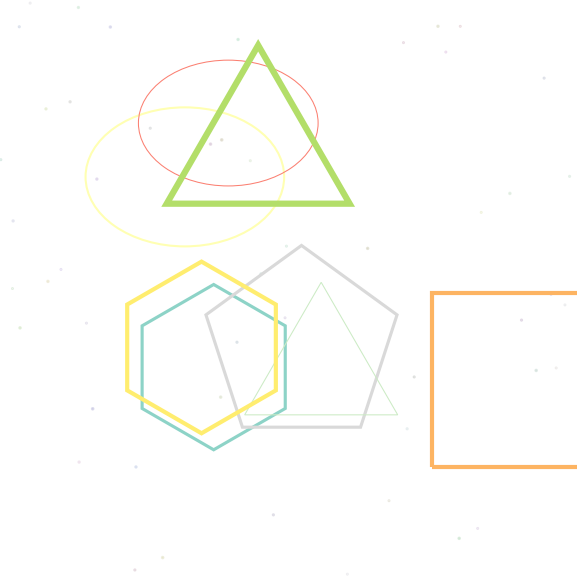[{"shape": "hexagon", "thickness": 1.5, "radius": 0.72, "center": [0.37, 0.363]}, {"shape": "oval", "thickness": 1, "radius": 0.86, "center": [0.32, 0.693]}, {"shape": "oval", "thickness": 0.5, "radius": 0.78, "center": [0.395, 0.786]}, {"shape": "square", "thickness": 2, "radius": 0.76, "center": [0.899, 0.341]}, {"shape": "triangle", "thickness": 3, "radius": 0.91, "center": [0.447, 0.738]}, {"shape": "pentagon", "thickness": 1.5, "radius": 0.87, "center": [0.522, 0.4]}, {"shape": "triangle", "thickness": 0.5, "radius": 0.77, "center": [0.556, 0.357]}, {"shape": "hexagon", "thickness": 2, "radius": 0.74, "center": [0.349, 0.397]}]